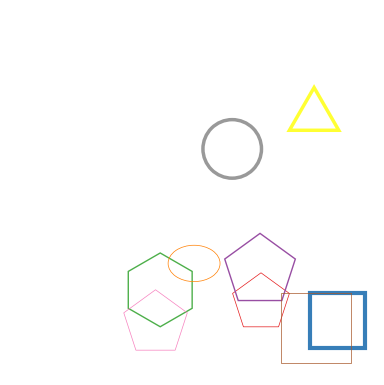[{"shape": "pentagon", "thickness": 0.5, "radius": 0.39, "center": [0.678, 0.214]}, {"shape": "square", "thickness": 3, "radius": 0.36, "center": [0.876, 0.167]}, {"shape": "hexagon", "thickness": 1, "radius": 0.48, "center": [0.416, 0.247]}, {"shape": "pentagon", "thickness": 1, "radius": 0.48, "center": [0.675, 0.297]}, {"shape": "oval", "thickness": 0.5, "radius": 0.34, "center": [0.504, 0.316]}, {"shape": "triangle", "thickness": 2.5, "radius": 0.37, "center": [0.816, 0.699]}, {"shape": "square", "thickness": 0.5, "radius": 0.46, "center": [0.821, 0.149]}, {"shape": "pentagon", "thickness": 0.5, "radius": 0.43, "center": [0.404, 0.161]}, {"shape": "circle", "thickness": 2.5, "radius": 0.38, "center": [0.603, 0.613]}]